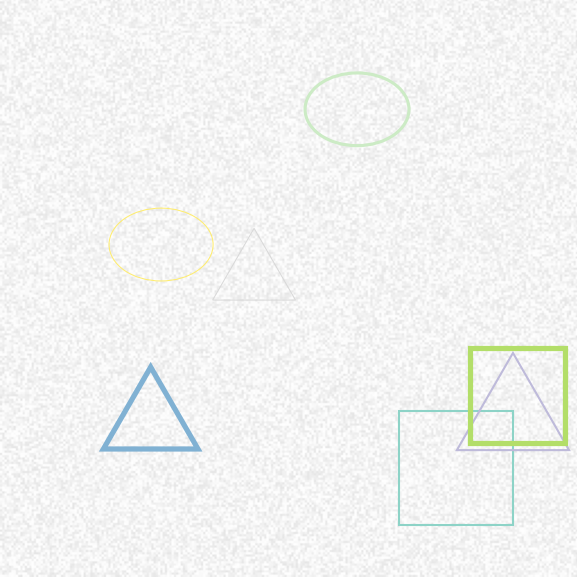[{"shape": "square", "thickness": 1, "radius": 0.49, "center": [0.79, 0.188]}, {"shape": "triangle", "thickness": 1, "radius": 0.56, "center": [0.888, 0.276]}, {"shape": "triangle", "thickness": 2.5, "radius": 0.47, "center": [0.261, 0.269]}, {"shape": "square", "thickness": 2.5, "radius": 0.41, "center": [0.897, 0.314]}, {"shape": "triangle", "thickness": 0.5, "radius": 0.41, "center": [0.44, 0.521]}, {"shape": "oval", "thickness": 1.5, "radius": 0.45, "center": [0.618, 0.81]}, {"shape": "oval", "thickness": 0.5, "radius": 0.45, "center": [0.279, 0.576]}]